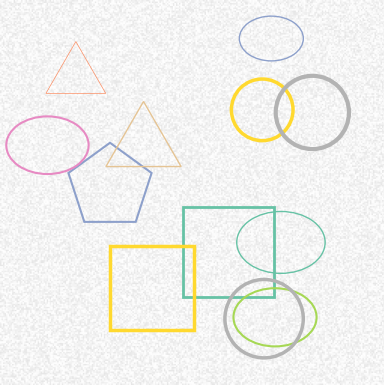[{"shape": "square", "thickness": 2, "radius": 0.59, "center": [0.594, 0.346]}, {"shape": "oval", "thickness": 1, "radius": 0.57, "center": [0.73, 0.37]}, {"shape": "triangle", "thickness": 0.5, "radius": 0.45, "center": [0.197, 0.802]}, {"shape": "pentagon", "thickness": 1.5, "radius": 0.57, "center": [0.286, 0.516]}, {"shape": "oval", "thickness": 1, "radius": 0.42, "center": [0.705, 0.9]}, {"shape": "oval", "thickness": 1.5, "radius": 0.53, "center": [0.123, 0.623]}, {"shape": "oval", "thickness": 1.5, "radius": 0.54, "center": [0.714, 0.176]}, {"shape": "circle", "thickness": 2.5, "radius": 0.4, "center": [0.681, 0.715]}, {"shape": "square", "thickness": 2.5, "radius": 0.55, "center": [0.395, 0.252]}, {"shape": "triangle", "thickness": 1, "radius": 0.56, "center": [0.373, 0.624]}, {"shape": "circle", "thickness": 3, "radius": 0.48, "center": [0.811, 0.708]}, {"shape": "circle", "thickness": 2.5, "radius": 0.51, "center": [0.686, 0.172]}]